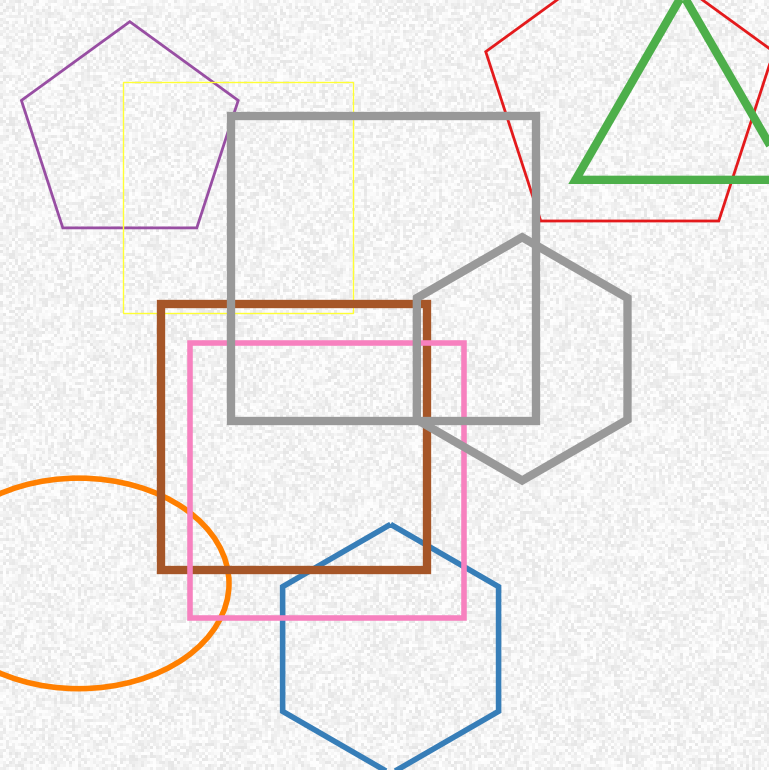[{"shape": "pentagon", "thickness": 1, "radius": 0.98, "center": [0.818, 0.872]}, {"shape": "hexagon", "thickness": 2, "radius": 0.81, "center": [0.507, 0.157]}, {"shape": "triangle", "thickness": 3, "radius": 0.8, "center": [0.887, 0.847]}, {"shape": "pentagon", "thickness": 1, "radius": 0.74, "center": [0.169, 0.824]}, {"shape": "oval", "thickness": 2, "radius": 0.98, "center": [0.102, 0.242]}, {"shape": "square", "thickness": 0.5, "radius": 0.75, "center": [0.309, 0.743]}, {"shape": "square", "thickness": 3, "radius": 0.86, "center": [0.382, 0.432]}, {"shape": "square", "thickness": 2, "radius": 0.89, "center": [0.425, 0.376]}, {"shape": "square", "thickness": 3, "radius": 0.99, "center": [0.498, 0.651]}, {"shape": "hexagon", "thickness": 3, "radius": 0.79, "center": [0.678, 0.534]}]